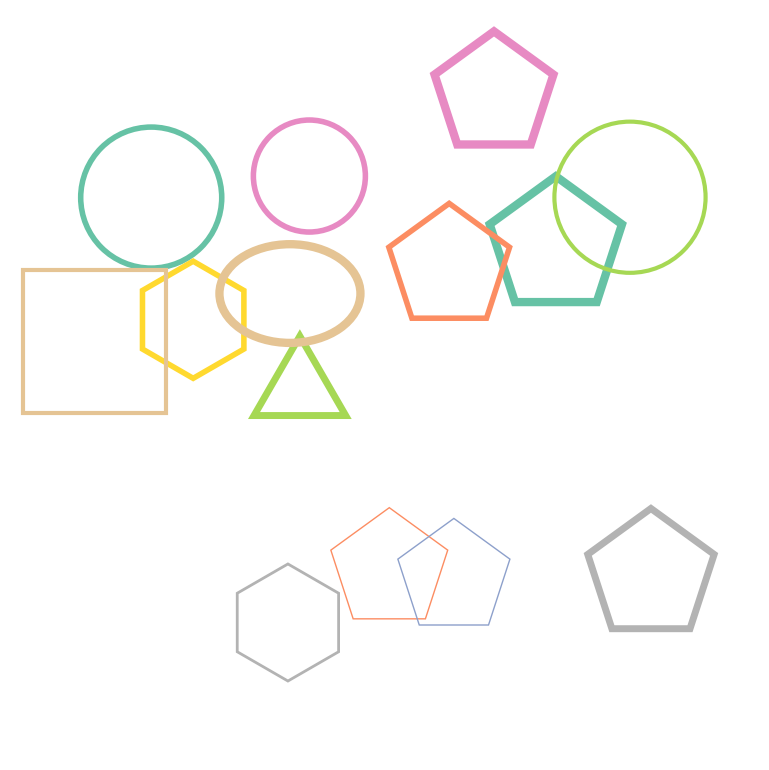[{"shape": "circle", "thickness": 2, "radius": 0.46, "center": [0.196, 0.743]}, {"shape": "pentagon", "thickness": 3, "radius": 0.45, "center": [0.722, 0.681]}, {"shape": "pentagon", "thickness": 2, "radius": 0.41, "center": [0.583, 0.653]}, {"shape": "pentagon", "thickness": 0.5, "radius": 0.4, "center": [0.506, 0.261]}, {"shape": "pentagon", "thickness": 0.5, "radius": 0.38, "center": [0.589, 0.25]}, {"shape": "circle", "thickness": 2, "radius": 0.36, "center": [0.402, 0.771]}, {"shape": "pentagon", "thickness": 3, "radius": 0.41, "center": [0.642, 0.878]}, {"shape": "triangle", "thickness": 2.5, "radius": 0.34, "center": [0.389, 0.495]}, {"shape": "circle", "thickness": 1.5, "radius": 0.49, "center": [0.818, 0.744]}, {"shape": "hexagon", "thickness": 2, "radius": 0.38, "center": [0.251, 0.585]}, {"shape": "oval", "thickness": 3, "radius": 0.46, "center": [0.377, 0.619]}, {"shape": "square", "thickness": 1.5, "radius": 0.46, "center": [0.122, 0.556]}, {"shape": "pentagon", "thickness": 2.5, "radius": 0.43, "center": [0.845, 0.253]}, {"shape": "hexagon", "thickness": 1, "radius": 0.38, "center": [0.374, 0.192]}]